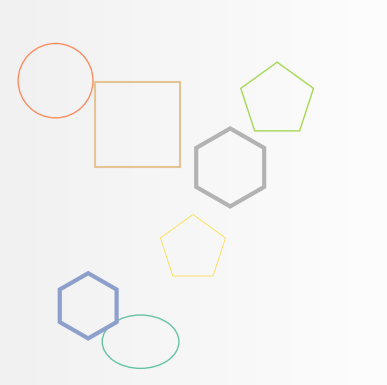[{"shape": "oval", "thickness": 1, "radius": 0.49, "center": [0.363, 0.112]}, {"shape": "circle", "thickness": 1, "radius": 0.48, "center": [0.143, 0.79]}, {"shape": "hexagon", "thickness": 3, "radius": 0.42, "center": [0.228, 0.206]}, {"shape": "pentagon", "thickness": 1, "radius": 0.49, "center": [0.715, 0.74]}, {"shape": "pentagon", "thickness": 0.5, "radius": 0.44, "center": [0.498, 0.355]}, {"shape": "square", "thickness": 1.5, "radius": 0.55, "center": [0.356, 0.677]}, {"shape": "hexagon", "thickness": 3, "radius": 0.51, "center": [0.594, 0.565]}]